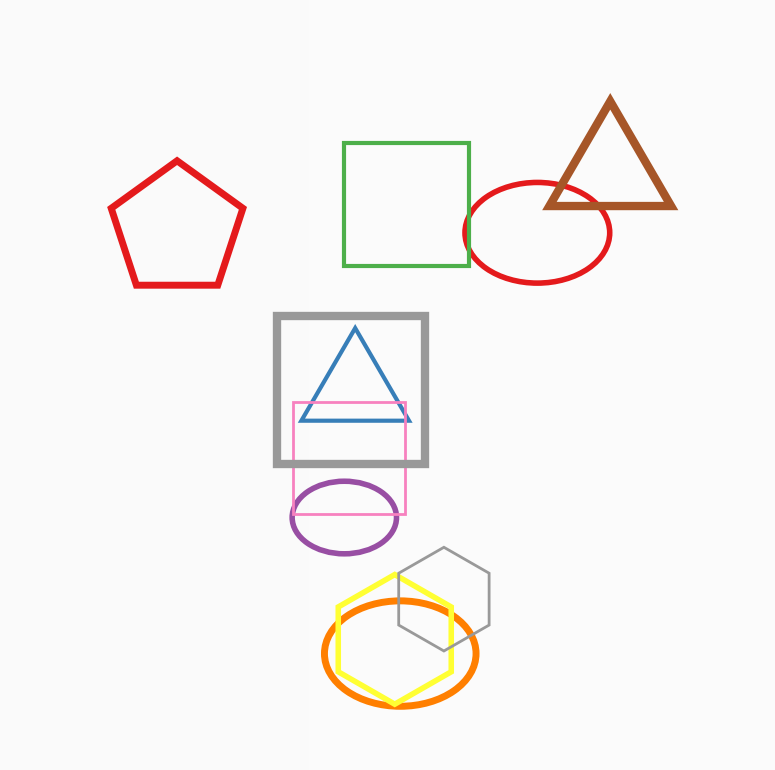[{"shape": "pentagon", "thickness": 2.5, "radius": 0.45, "center": [0.228, 0.702]}, {"shape": "oval", "thickness": 2, "radius": 0.47, "center": [0.693, 0.698]}, {"shape": "triangle", "thickness": 1.5, "radius": 0.4, "center": [0.458, 0.494]}, {"shape": "square", "thickness": 1.5, "radius": 0.4, "center": [0.524, 0.734]}, {"shape": "oval", "thickness": 2, "radius": 0.34, "center": [0.444, 0.328]}, {"shape": "oval", "thickness": 2.5, "radius": 0.49, "center": [0.516, 0.151]}, {"shape": "hexagon", "thickness": 2, "radius": 0.42, "center": [0.509, 0.17]}, {"shape": "triangle", "thickness": 3, "radius": 0.45, "center": [0.787, 0.778]}, {"shape": "square", "thickness": 1, "radius": 0.36, "center": [0.45, 0.405]}, {"shape": "hexagon", "thickness": 1, "radius": 0.34, "center": [0.573, 0.222]}, {"shape": "square", "thickness": 3, "radius": 0.48, "center": [0.453, 0.493]}]